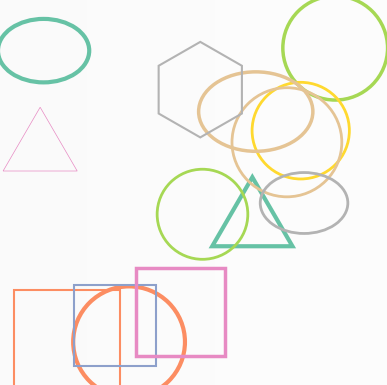[{"shape": "triangle", "thickness": 3, "radius": 0.6, "center": [0.651, 0.42]}, {"shape": "oval", "thickness": 3, "radius": 0.59, "center": [0.113, 0.868]}, {"shape": "square", "thickness": 1.5, "radius": 0.69, "center": [0.173, 0.11]}, {"shape": "circle", "thickness": 3, "radius": 0.72, "center": [0.333, 0.112]}, {"shape": "square", "thickness": 1.5, "radius": 0.53, "center": [0.297, 0.154]}, {"shape": "triangle", "thickness": 0.5, "radius": 0.55, "center": [0.104, 0.611]}, {"shape": "square", "thickness": 2.5, "radius": 0.57, "center": [0.466, 0.19]}, {"shape": "circle", "thickness": 2, "radius": 0.58, "center": [0.523, 0.443]}, {"shape": "circle", "thickness": 2.5, "radius": 0.68, "center": [0.865, 0.875]}, {"shape": "circle", "thickness": 2, "radius": 0.63, "center": [0.776, 0.661]}, {"shape": "oval", "thickness": 2.5, "radius": 0.74, "center": [0.66, 0.71]}, {"shape": "circle", "thickness": 2, "radius": 0.71, "center": [0.74, 0.63]}, {"shape": "oval", "thickness": 2, "radius": 0.57, "center": [0.785, 0.473]}, {"shape": "hexagon", "thickness": 1.5, "radius": 0.62, "center": [0.517, 0.767]}]